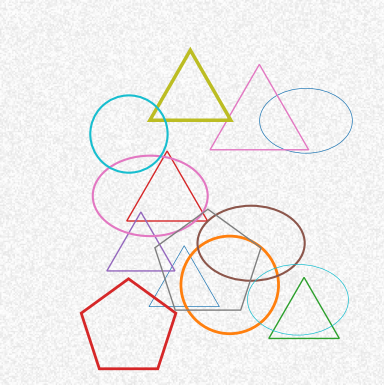[{"shape": "oval", "thickness": 0.5, "radius": 0.6, "center": [0.795, 0.686]}, {"shape": "triangle", "thickness": 0.5, "radius": 0.53, "center": [0.478, 0.256]}, {"shape": "circle", "thickness": 2, "radius": 0.63, "center": [0.597, 0.26]}, {"shape": "triangle", "thickness": 1, "radius": 0.53, "center": [0.79, 0.174]}, {"shape": "pentagon", "thickness": 2, "radius": 0.65, "center": [0.334, 0.147]}, {"shape": "triangle", "thickness": 1, "radius": 0.61, "center": [0.434, 0.487]}, {"shape": "triangle", "thickness": 1, "radius": 0.51, "center": [0.366, 0.347]}, {"shape": "oval", "thickness": 1.5, "radius": 0.7, "center": [0.652, 0.368]}, {"shape": "triangle", "thickness": 1, "radius": 0.74, "center": [0.674, 0.685]}, {"shape": "oval", "thickness": 1.5, "radius": 0.75, "center": [0.39, 0.491]}, {"shape": "pentagon", "thickness": 1, "radius": 0.72, "center": [0.54, 0.312]}, {"shape": "triangle", "thickness": 2.5, "radius": 0.61, "center": [0.494, 0.748]}, {"shape": "circle", "thickness": 1.5, "radius": 0.5, "center": [0.335, 0.652]}, {"shape": "oval", "thickness": 0.5, "radius": 0.66, "center": [0.774, 0.221]}]